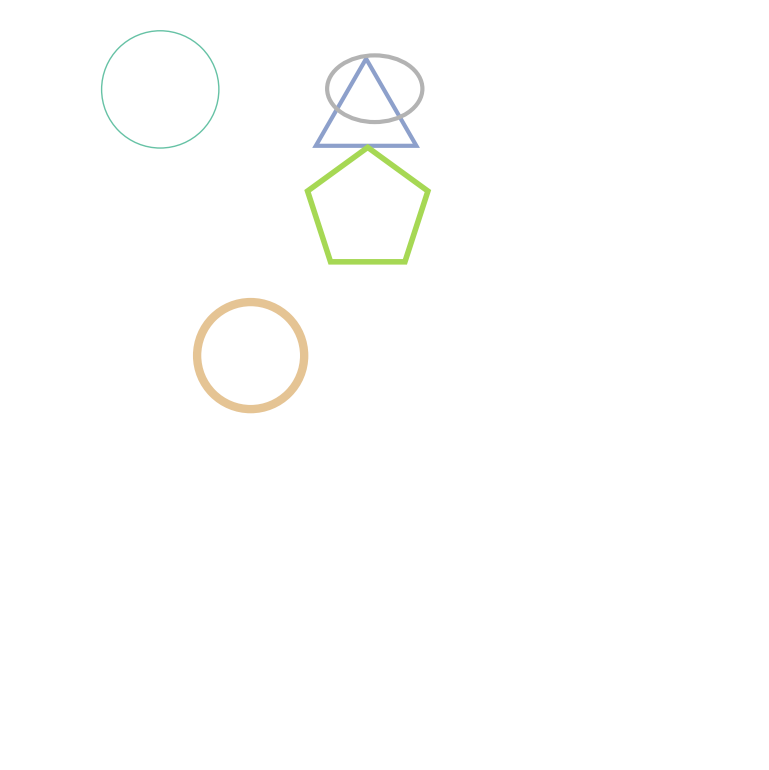[{"shape": "circle", "thickness": 0.5, "radius": 0.38, "center": [0.208, 0.884]}, {"shape": "triangle", "thickness": 1.5, "radius": 0.38, "center": [0.475, 0.848]}, {"shape": "pentagon", "thickness": 2, "radius": 0.41, "center": [0.478, 0.726]}, {"shape": "circle", "thickness": 3, "radius": 0.35, "center": [0.326, 0.538]}, {"shape": "oval", "thickness": 1.5, "radius": 0.31, "center": [0.487, 0.885]}]